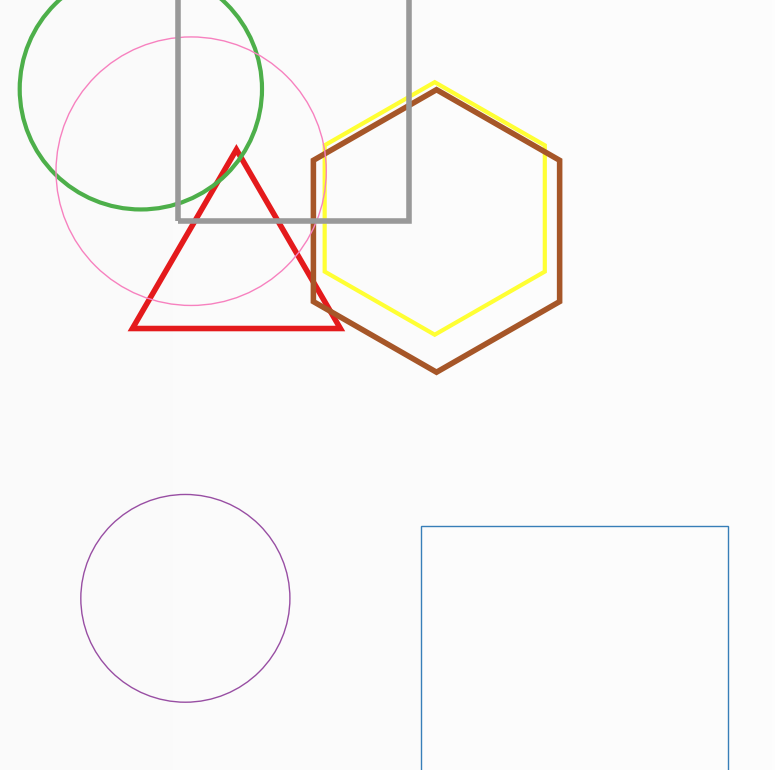[{"shape": "triangle", "thickness": 2, "radius": 0.77, "center": [0.305, 0.651]}, {"shape": "square", "thickness": 0.5, "radius": 0.99, "center": [0.741, 0.119]}, {"shape": "circle", "thickness": 1.5, "radius": 0.78, "center": [0.182, 0.884]}, {"shape": "circle", "thickness": 0.5, "radius": 0.67, "center": [0.239, 0.223]}, {"shape": "hexagon", "thickness": 1.5, "radius": 0.82, "center": [0.561, 0.729]}, {"shape": "hexagon", "thickness": 2, "radius": 0.92, "center": [0.563, 0.7]}, {"shape": "circle", "thickness": 0.5, "radius": 0.87, "center": [0.247, 0.778]}, {"shape": "square", "thickness": 2, "radius": 0.74, "center": [0.379, 0.862]}]